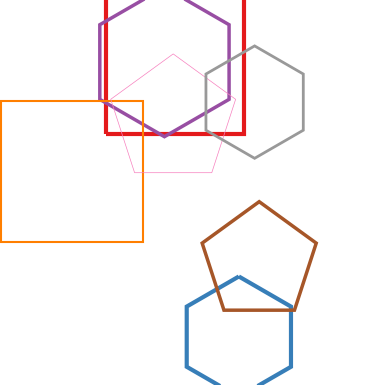[{"shape": "square", "thickness": 3, "radius": 0.9, "center": [0.455, 0.831]}, {"shape": "hexagon", "thickness": 3, "radius": 0.78, "center": [0.62, 0.126]}, {"shape": "hexagon", "thickness": 2.5, "radius": 0.97, "center": [0.427, 0.839]}, {"shape": "square", "thickness": 1.5, "radius": 0.92, "center": [0.187, 0.555]}, {"shape": "pentagon", "thickness": 2.5, "radius": 0.78, "center": [0.673, 0.32]}, {"shape": "pentagon", "thickness": 0.5, "radius": 0.85, "center": [0.45, 0.689]}, {"shape": "hexagon", "thickness": 2, "radius": 0.73, "center": [0.661, 0.735]}]